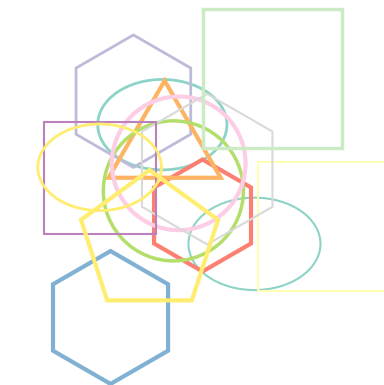[{"shape": "oval", "thickness": 1.5, "radius": 0.86, "center": [0.661, 0.367]}, {"shape": "oval", "thickness": 2, "radius": 0.84, "center": [0.422, 0.676]}, {"shape": "square", "thickness": 1.5, "radius": 0.83, "center": [0.836, 0.411]}, {"shape": "hexagon", "thickness": 2, "radius": 0.86, "center": [0.346, 0.737]}, {"shape": "hexagon", "thickness": 3, "radius": 0.73, "center": [0.526, 0.44]}, {"shape": "hexagon", "thickness": 3, "radius": 0.86, "center": [0.287, 0.175]}, {"shape": "triangle", "thickness": 3, "radius": 0.84, "center": [0.428, 0.622]}, {"shape": "circle", "thickness": 2.5, "radius": 0.91, "center": [0.45, 0.504]}, {"shape": "circle", "thickness": 3, "radius": 0.87, "center": [0.464, 0.576]}, {"shape": "hexagon", "thickness": 1.5, "radius": 0.98, "center": [0.538, 0.561]}, {"shape": "square", "thickness": 1.5, "radius": 0.73, "center": [0.261, 0.538]}, {"shape": "square", "thickness": 2.5, "radius": 0.9, "center": [0.708, 0.795]}, {"shape": "pentagon", "thickness": 3, "radius": 0.94, "center": [0.388, 0.371]}, {"shape": "oval", "thickness": 2, "radius": 0.8, "center": [0.259, 0.565]}]